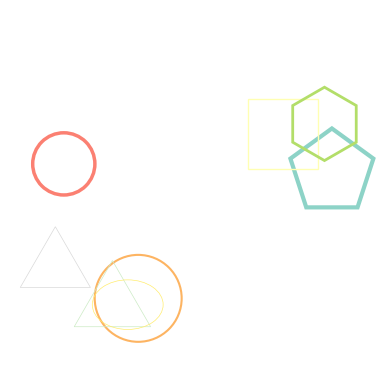[{"shape": "pentagon", "thickness": 3, "radius": 0.57, "center": [0.862, 0.553]}, {"shape": "square", "thickness": 1, "radius": 0.45, "center": [0.734, 0.652]}, {"shape": "circle", "thickness": 2.5, "radius": 0.4, "center": [0.166, 0.574]}, {"shape": "circle", "thickness": 1.5, "radius": 0.56, "center": [0.359, 0.225]}, {"shape": "hexagon", "thickness": 2, "radius": 0.48, "center": [0.843, 0.678]}, {"shape": "triangle", "thickness": 0.5, "radius": 0.53, "center": [0.144, 0.306]}, {"shape": "triangle", "thickness": 0.5, "radius": 0.57, "center": [0.292, 0.209]}, {"shape": "oval", "thickness": 0.5, "radius": 0.46, "center": [0.332, 0.209]}]